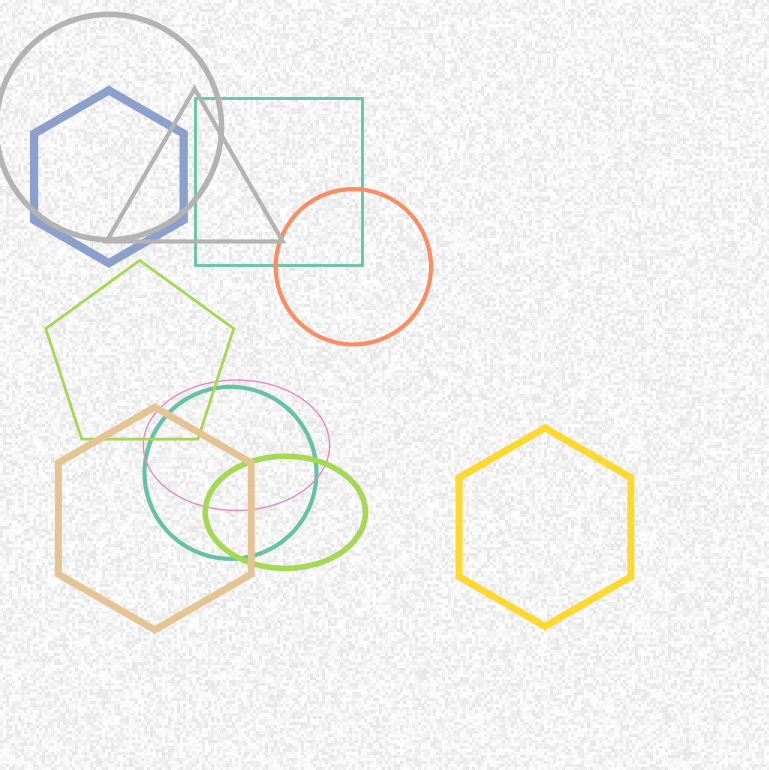[{"shape": "square", "thickness": 1, "radius": 0.54, "center": [0.361, 0.764]}, {"shape": "circle", "thickness": 1.5, "radius": 0.56, "center": [0.299, 0.386]}, {"shape": "circle", "thickness": 1.5, "radius": 0.5, "center": [0.459, 0.654]}, {"shape": "hexagon", "thickness": 3, "radius": 0.56, "center": [0.141, 0.77]}, {"shape": "oval", "thickness": 0.5, "radius": 0.6, "center": [0.307, 0.422]}, {"shape": "pentagon", "thickness": 1, "radius": 0.64, "center": [0.182, 0.533]}, {"shape": "oval", "thickness": 2, "radius": 0.52, "center": [0.371, 0.335]}, {"shape": "hexagon", "thickness": 2.5, "radius": 0.64, "center": [0.708, 0.315]}, {"shape": "hexagon", "thickness": 2.5, "radius": 0.72, "center": [0.201, 0.327]}, {"shape": "triangle", "thickness": 1.5, "radius": 0.66, "center": [0.253, 0.752]}, {"shape": "circle", "thickness": 2, "radius": 0.73, "center": [0.141, 0.835]}]